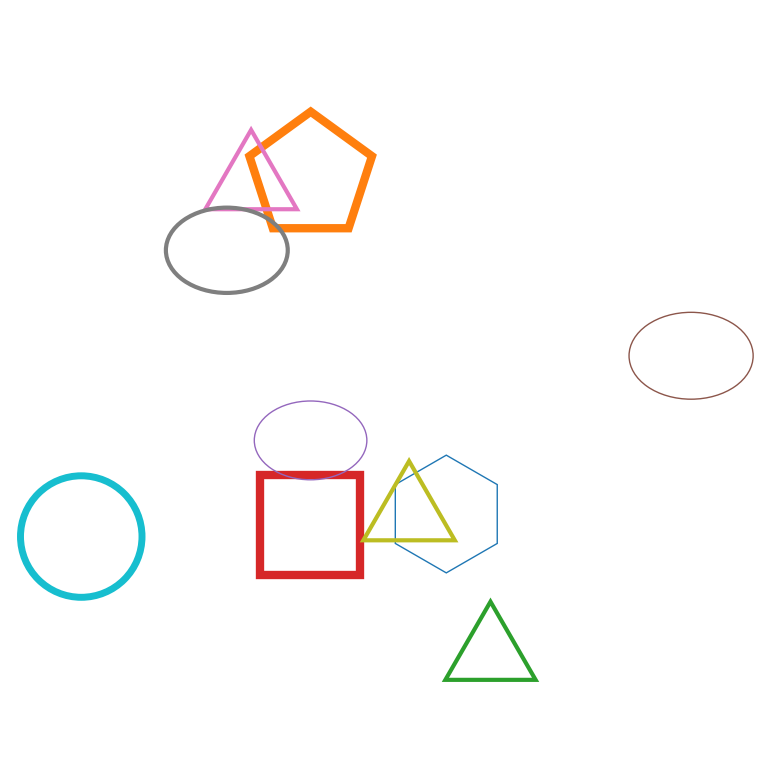[{"shape": "hexagon", "thickness": 0.5, "radius": 0.38, "center": [0.58, 0.332]}, {"shape": "pentagon", "thickness": 3, "radius": 0.42, "center": [0.404, 0.771]}, {"shape": "triangle", "thickness": 1.5, "radius": 0.34, "center": [0.637, 0.151]}, {"shape": "square", "thickness": 3, "radius": 0.32, "center": [0.402, 0.318]}, {"shape": "oval", "thickness": 0.5, "radius": 0.37, "center": [0.403, 0.428]}, {"shape": "oval", "thickness": 0.5, "radius": 0.4, "center": [0.898, 0.538]}, {"shape": "triangle", "thickness": 1.5, "radius": 0.34, "center": [0.326, 0.763]}, {"shape": "oval", "thickness": 1.5, "radius": 0.4, "center": [0.295, 0.675]}, {"shape": "triangle", "thickness": 1.5, "radius": 0.34, "center": [0.531, 0.333]}, {"shape": "circle", "thickness": 2.5, "radius": 0.39, "center": [0.106, 0.303]}]